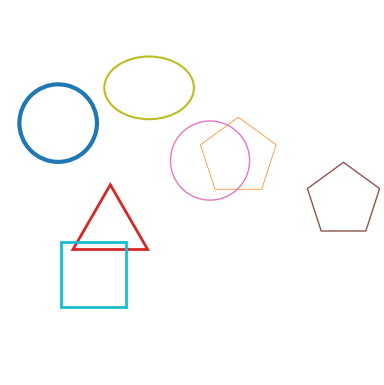[{"shape": "circle", "thickness": 3, "radius": 0.5, "center": [0.151, 0.68]}, {"shape": "pentagon", "thickness": 0.5, "radius": 0.52, "center": [0.619, 0.592]}, {"shape": "triangle", "thickness": 2, "radius": 0.56, "center": [0.287, 0.408]}, {"shape": "pentagon", "thickness": 1, "radius": 0.49, "center": [0.892, 0.48]}, {"shape": "circle", "thickness": 1, "radius": 0.51, "center": [0.546, 0.583]}, {"shape": "oval", "thickness": 1.5, "radius": 0.58, "center": [0.387, 0.772]}, {"shape": "square", "thickness": 2, "radius": 0.42, "center": [0.242, 0.287]}]